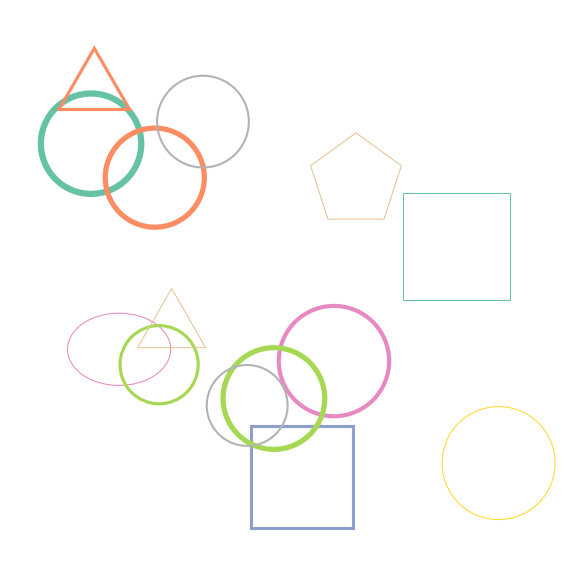[{"shape": "circle", "thickness": 3, "radius": 0.43, "center": [0.158, 0.75]}, {"shape": "square", "thickness": 0.5, "radius": 0.46, "center": [0.79, 0.572]}, {"shape": "triangle", "thickness": 1.5, "radius": 0.35, "center": [0.163, 0.845]}, {"shape": "circle", "thickness": 2.5, "radius": 0.43, "center": [0.268, 0.692]}, {"shape": "square", "thickness": 1.5, "radius": 0.44, "center": [0.523, 0.173]}, {"shape": "circle", "thickness": 2, "radius": 0.48, "center": [0.578, 0.374]}, {"shape": "oval", "thickness": 0.5, "radius": 0.45, "center": [0.206, 0.394]}, {"shape": "circle", "thickness": 1.5, "radius": 0.34, "center": [0.276, 0.368]}, {"shape": "circle", "thickness": 2.5, "radius": 0.44, "center": [0.474, 0.309]}, {"shape": "circle", "thickness": 0.5, "radius": 0.49, "center": [0.863, 0.197]}, {"shape": "triangle", "thickness": 0.5, "radius": 0.34, "center": [0.297, 0.431]}, {"shape": "pentagon", "thickness": 0.5, "radius": 0.41, "center": [0.616, 0.687]}, {"shape": "circle", "thickness": 1, "radius": 0.4, "center": [0.351, 0.789]}, {"shape": "circle", "thickness": 1, "radius": 0.35, "center": [0.428, 0.297]}]